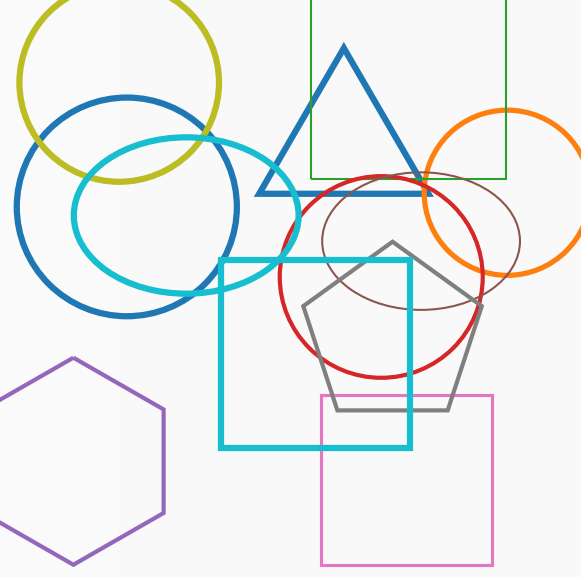[{"shape": "circle", "thickness": 3, "radius": 0.95, "center": [0.218, 0.641]}, {"shape": "triangle", "thickness": 3, "radius": 0.84, "center": [0.592, 0.748]}, {"shape": "circle", "thickness": 2.5, "radius": 0.72, "center": [0.873, 0.665]}, {"shape": "square", "thickness": 1, "radius": 0.84, "center": [0.702, 0.857]}, {"shape": "circle", "thickness": 2, "radius": 0.87, "center": [0.656, 0.52]}, {"shape": "hexagon", "thickness": 2, "radius": 0.9, "center": [0.126, 0.2]}, {"shape": "oval", "thickness": 1, "radius": 0.85, "center": [0.724, 0.582]}, {"shape": "square", "thickness": 1.5, "radius": 0.73, "center": [0.7, 0.168]}, {"shape": "pentagon", "thickness": 2, "radius": 0.81, "center": [0.675, 0.419]}, {"shape": "circle", "thickness": 3, "radius": 0.86, "center": [0.205, 0.856]}, {"shape": "square", "thickness": 3, "radius": 0.81, "center": [0.543, 0.387]}, {"shape": "oval", "thickness": 3, "radius": 0.97, "center": [0.32, 0.626]}]